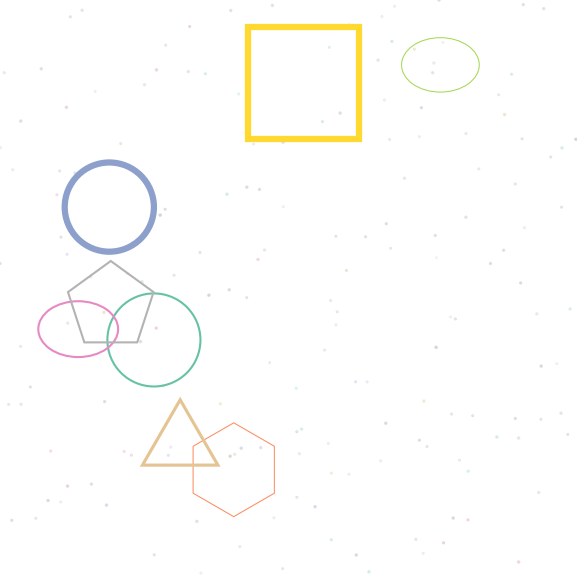[{"shape": "circle", "thickness": 1, "radius": 0.4, "center": [0.267, 0.41]}, {"shape": "hexagon", "thickness": 0.5, "radius": 0.41, "center": [0.405, 0.186]}, {"shape": "circle", "thickness": 3, "radius": 0.39, "center": [0.189, 0.641]}, {"shape": "oval", "thickness": 1, "radius": 0.35, "center": [0.135, 0.429]}, {"shape": "oval", "thickness": 0.5, "radius": 0.34, "center": [0.763, 0.887]}, {"shape": "square", "thickness": 3, "radius": 0.48, "center": [0.526, 0.856]}, {"shape": "triangle", "thickness": 1.5, "radius": 0.38, "center": [0.312, 0.231]}, {"shape": "pentagon", "thickness": 1, "radius": 0.39, "center": [0.192, 0.469]}]